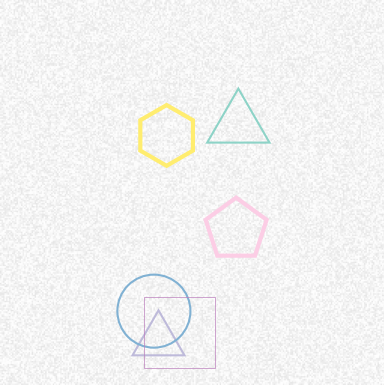[{"shape": "triangle", "thickness": 1.5, "radius": 0.47, "center": [0.619, 0.676]}, {"shape": "triangle", "thickness": 1.5, "radius": 0.39, "center": [0.412, 0.116]}, {"shape": "circle", "thickness": 1.5, "radius": 0.47, "center": [0.4, 0.192]}, {"shape": "pentagon", "thickness": 3, "radius": 0.42, "center": [0.613, 0.403]}, {"shape": "square", "thickness": 0.5, "radius": 0.46, "center": [0.466, 0.136]}, {"shape": "hexagon", "thickness": 3, "radius": 0.39, "center": [0.433, 0.648]}]